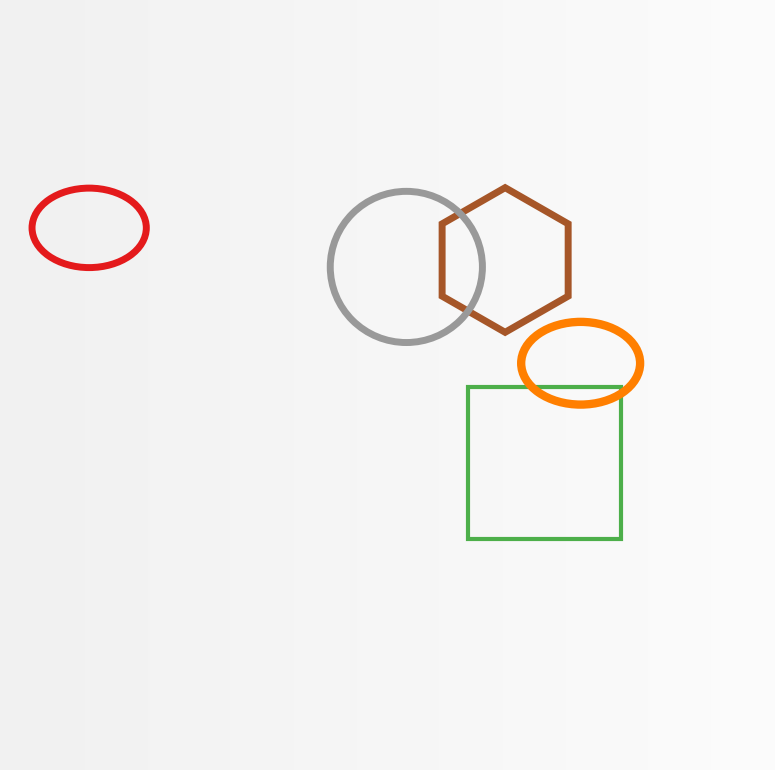[{"shape": "oval", "thickness": 2.5, "radius": 0.37, "center": [0.115, 0.704]}, {"shape": "square", "thickness": 1.5, "radius": 0.49, "center": [0.702, 0.399]}, {"shape": "oval", "thickness": 3, "radius": 0.38, "center": [0.749, 0.528]}, {"shape": "hexagon", "thickness": 2.5, "radius": 0.47, "center": [0.652, 0.662]}, {"shape": "circle", "thickness": 2.5, "radius": 0.49, "center": [0.524, 0.653]}]